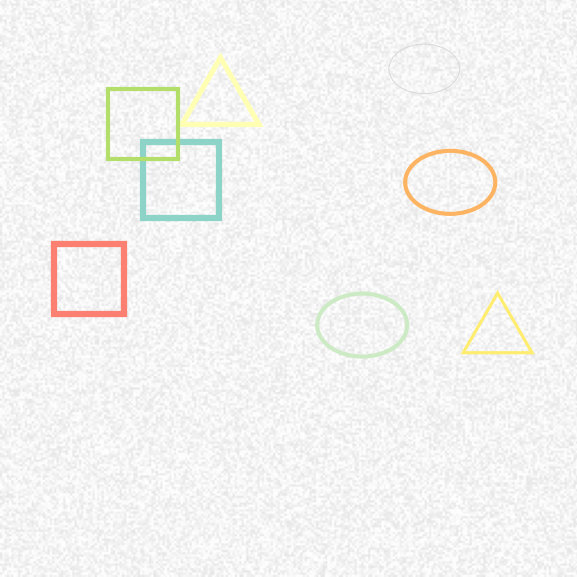[{"shape": "square", "thickness": 3, "radius": 0.33, "center": [0.313, 0.688]}, {"shape": "triangle", "thickness": 2.5, "radius": 0.39, "center": [0.382, 0.822]}, {"shape": "square", "thickness": 3, "radius": 0.3, "center": [0.154, 0.516]}, {"shape": "oval", "thickness": 2, "radius": 0.39, "center": [0.78, 0.683]}, {"shape": "square", "thickness": 2, "radius": 0.3, "center": [0.248, 0.785]}, {"shape": "oval", "thickness": 0.5, "radius": 0.31, "center": [0.735, 0.88]}, {"shape": "oval", "thickness": 2, "radius": 0.39, "center": [0.627, 0.436]}, {"shape": "triangle", "thickness": 1.5, "radius": 0.34, "center": [0.862, 0.423]}]